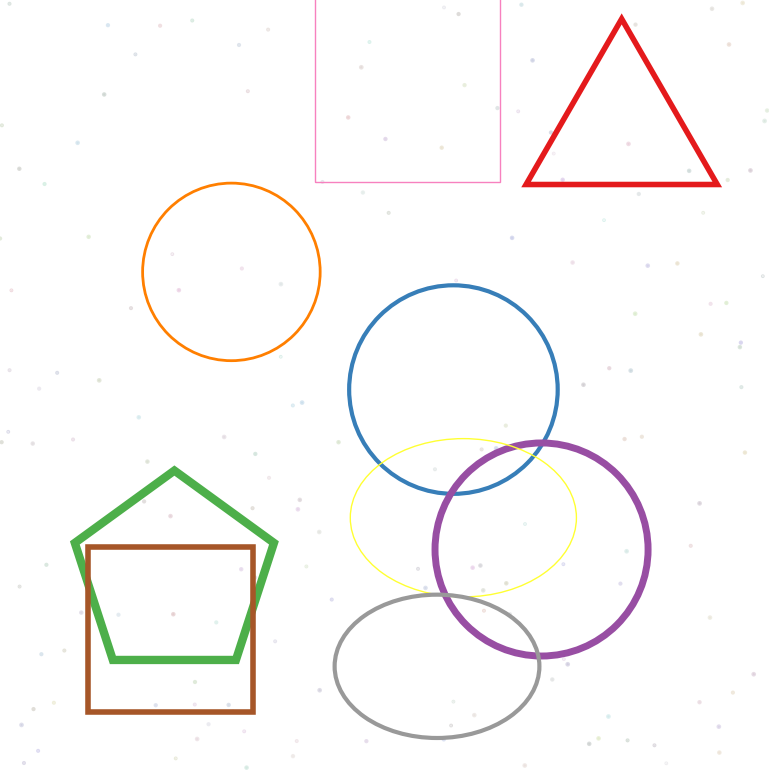[{"shape": "triangle", "thickness": 2, "radius": 0.72, "center": [0.807, 0.832]}, {"shape": "circle", "thickness": 1.5, "radius": 0.68, "center": [0.589, 0.494]}, {"shape": "pentagon", "thickness": 3, "radius": 0.68, "center": [0.226, 0.253]}, {"shape": "circle", "thickness": 2.5, "radius": 0.69, "center": [0.703, 0.286]}, {"shape": "circle", "thickness": 1, "radius": 0.58, "center": [0.301, 0.647]}, {"shape": "oval", "thickness": 0.5, "radius": 0.73, "center": [0.602, 0.328]}, {"shape": "square", "thickness": 2, "radius": 0.54, "center": [0.221, 0.183]}, {"shape": "square", "thickness": 0.5, "radius": 0.6, "center": [0.53, 0.884]}, {"shape": "oval", "thickness": 1.5, "radius": 0.66, "center": [0.568, 0.135]}]